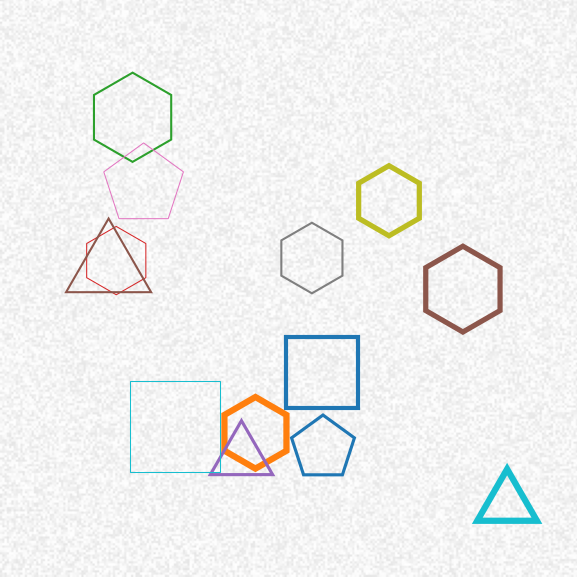[{"shape": "pentagon", "thickness": 1.5, "radius": 0.29, "center": [0.559, 0.223]}, {"shape": "square", "thickness": 2, "radius": 0.31, "center": [0.558, 0.354]}, {"shape": "hexagon", "thickness": 3, "radius": 0.31, "center": [0.442, 0.25]}, {"shape": "hexagon", "thickness": 1, "radius": 0.39, "center": [0.23, 0.796]}, {"shape": "hexagon", "thickness": 0.5, "radius": 0.3, "center": [0.201, 0.548]}, {"shape": "triangle", "thickness": 1.5, "radius": 0.31, "center": [0.418, 0.208]}, {"shape": "triangle", "thickness": 1, "radius": 0.43, "center": [0.188, 0.536]}, {"shape": "hexagon", "thickness": 2.5, "radius": 0.37, "center": [0.802, 0.499]}, {"shape": "pentagon", "thickness": 0.5, "radius": 0.36, "center": [0.249, 0.679]}, {"shape": "hexagon", "thickness": 1, "radius": 0.31, "center": [0.54, 0.552]}, {"shape": "hexagon", "thickness": 2.5, "radius": 0.3, "center": [0.674, 0.652]}, {"shape": "square", "thickness": 0.5, "radius": 0.39, "center": [0.303, 0.26]}, {"shape": "triangle", "thickness": 3, "radius": 0.3, "center": [0.878, 0.127]}]